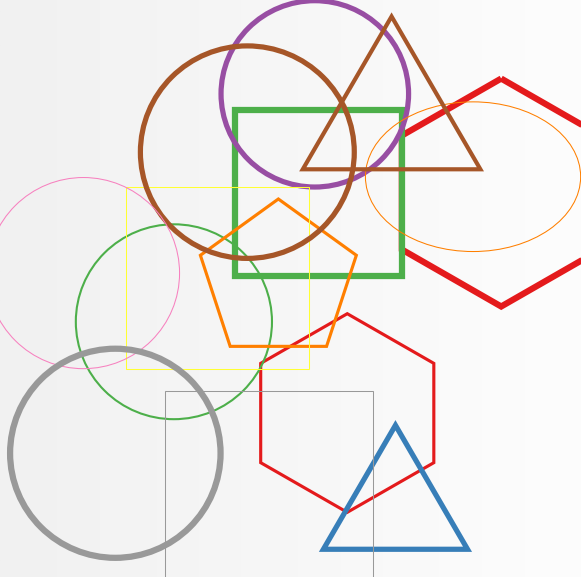[{"shape": "hexagon", "thickness": 1.5, "radius": 0.86, "center": [0.597, 0.284]}, {"shape": "hexagon", "thickness": 3, "radius": 0.99, "center": [0.862, 0.666]}, {"shape": "triangle", "thickness": 2.5, "radius": 0.72, "center": [0.68, 0.12]}, {"shape": "circle", "thickness": 1, "radius": 0.84, "center": [0.299, 0.442]}, {"shape": "square", "thickness": 3, "radius": 0.72, "center": [0.548, 0.665]}, {"shape": "circle", "thickness": 2.5, "radius": 0.81, "center": [0.542, 0.837]}, {"shape": "pentagon", "thickness": 1.5, "radius": 0.71, "center": [0.479, 0.513]}, {"shape": "oval", "thickness": 0.5, "radius": 0.93, "center": [0.814, 0.693]}, {"shape": "square", "thickness": 0.5, "radius": 0.79, "center": [0.374, 0.518]}, {"shape": "circle", "thickness": 2.5, "radius": 0.92, "center": [0.426, 0.736]}, {"shape": "triangle", "thickness": 2, "radius": 0.88, "center": [0.674, 0.794]}, {"shape": "circle", "thickness": 0.5, "radius": 0.83, "center": [0.143, 0.526]}, {"shape": "square", "thickness": 0.5, "radius": 0.9, "center": [0.462, 0.143]}, {"shape": "circle", "thickness": 3, "radius": 0.91, "center": [0.198, 0.214]}]